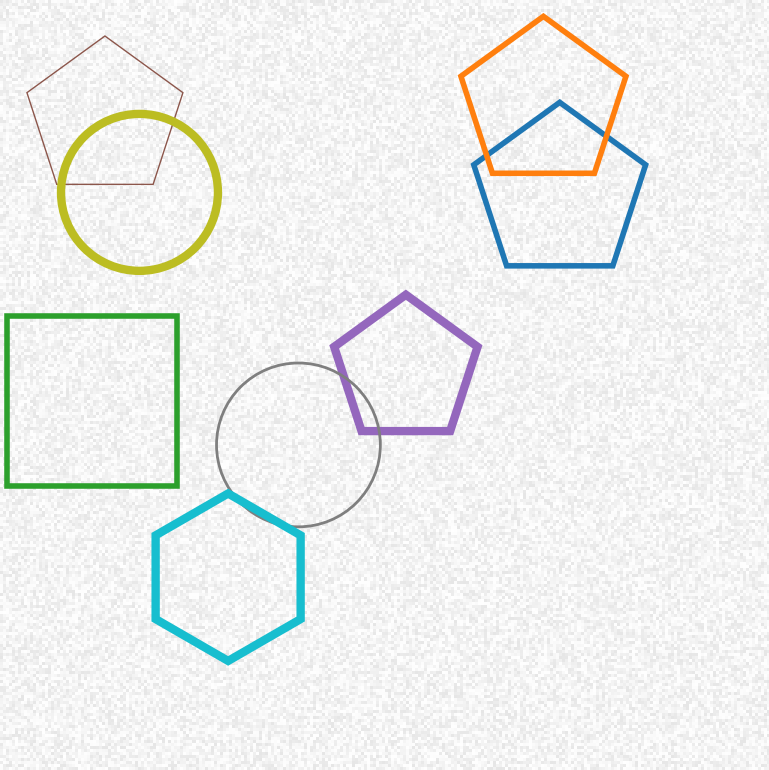[{"shape": "pentagon", "thickness": 2, "radius": 0.59, "center": [0.727, 0.75]}, {"shape": "pentagon", "thickness": 2, "radius": 0.56, "center": [0.706, 0.866]}, {"shape": "square", "thickness": 2, "radius": 0.55, "center": [0.119, 0.479]}, {"shape": "pentagon", "thickness": 3, "radius": 0.49, "center": [0.527, 0.519]}, {"shape": "pentagon", "thickness": 0.5, "radius": 0.53, "center": [0.136, 0.847]}, {"shape": "circle", "thickness": 1, "radius": 0.53, "center": [0.388, 0.422]}, {"shape": "circle", "thickness": 3, "radius": 0.51, "center": [0.181, 0.75]}, {"shape": "hexagon", "thickness": 3, "radius": 0.54, "center": [0.296, 0.25]}]